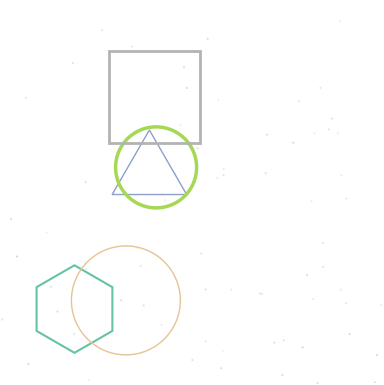[{"shape": "hexagon", "thickness": 1.5, "radius": 0.57, "center": [0.193, 0.197]}, {"shape": "triangle", "thickness": 1, "radius": 0.56, "center": [0.388, 0.551]}, {"shape": "circle", "thickness": 2.5, "radius": 0.53, "center": [0.405, 0.565]}, {"shape": "circle", "thickness": 1, "radius": 0.71, "center": [0.327, 0.22]}, {"shape": "square", "thickness": 2, "radius": 0.6, "center": [0.402, 0.748]}]